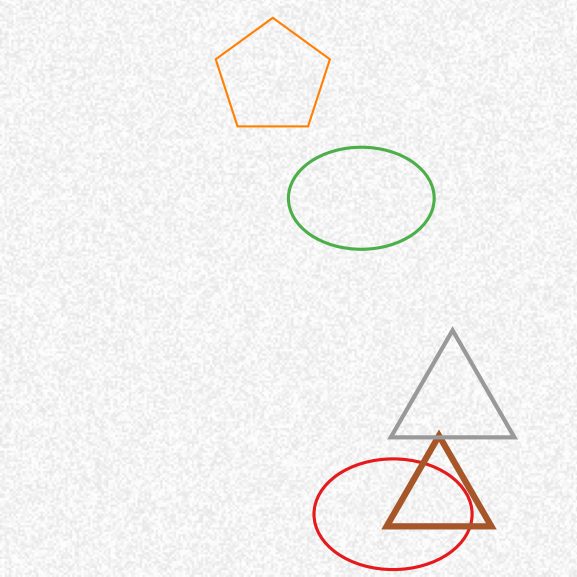[{"shape": "oval", "thickness": 1.5, "radius": 0.68, "center": [0.681, 0.109]}, {"shape": "oval", "thickness": 1.5, "radius": 0.63, "center": [0.626, 0.656]}, {"shape": "pentagon", "thickness": 1, "radius": 0.52, "center": [0.472, 0.864]}, {"shape": "triangle", "thickness": 3, "radius": 0.52, "center": [0.76, 0.14]}, {"shape": "triangle", "thickness": 2, "radius": 0.62, "center": [0.784, 0.304]}]